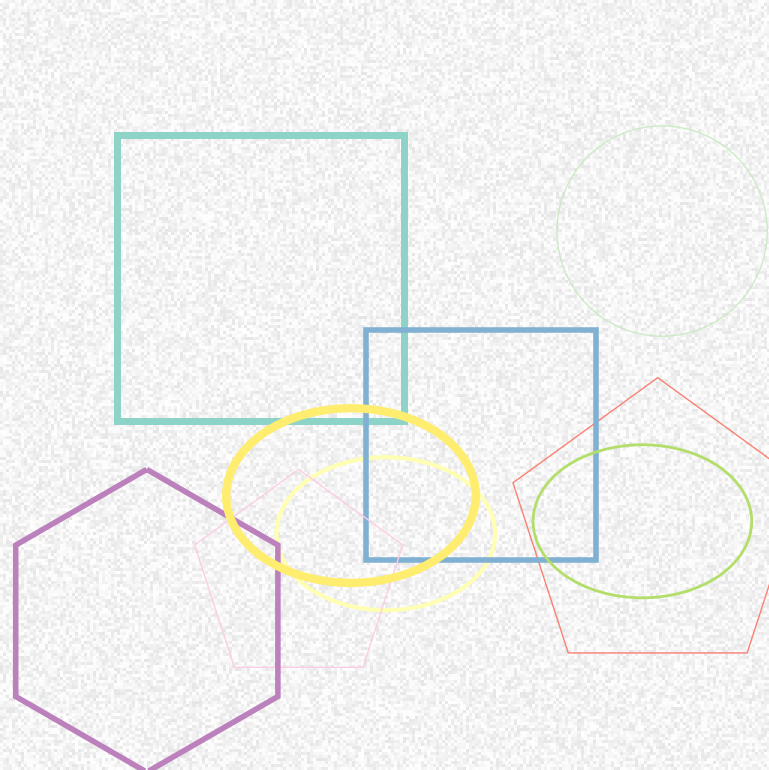[{"shape": "square", "thickness": 2.5, "radius": 0.93, "center": [0.338, 0.639]}, {"shape": "oval", "thickness": 1.5, "radius": 0.71, "center": [0.501, 0.307]}, {"shape": "pentagon", "thickness": 0.5, "radius": 0.99, "center": [0.854, 0.312]}, {"shape": "square", "thickness": 2, "radius": 0.75, "center": [0.624, 0.422]}, {"shape": "oval", "thickness": 1, "radius": 0.71, "center": [0.834, 0.323]}, {"shape": "pentagon", "thickness": 0.5, "radius": 0.71, "center": [0.388, 0.248]}, {"shape": "hexagon", "thickness": 2, "radius": 0.98, "center": [0.191, 0.194]}, {"shape": "circle", "thickness": 0.5, "radius": 0.68, "center": [0.86, 0.7]}, {"shape": "oval", "thickness": 3, "radius": 0.81, "center": [0.456, 0.356]}]